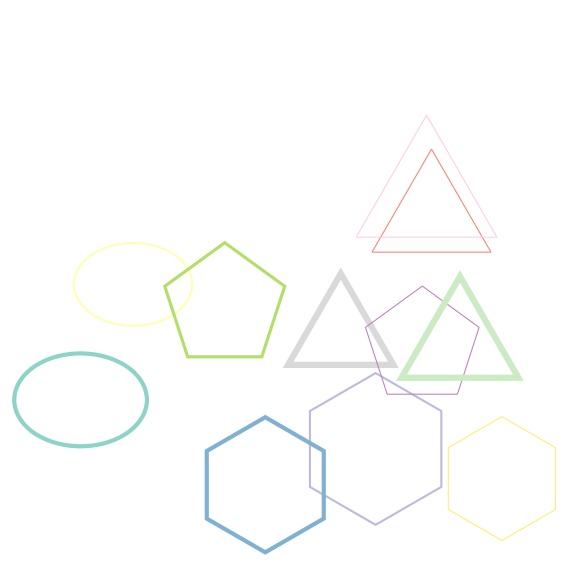[{"shape": "oval", "thickness": 2, "radius": 0.57, "center": [0.14, 0.307]}, {"shape": "oval", "thickness": 1, "radius": 0.51, "center": [0.23, 0.507]}, {"shape": "hexagon", "thickness": 1, "radius": 0.66, "center": [0.65, 0.222]}, {"shape": "triangle", "thickness": 0.5, "radius": 0.59, "center": [0.747, 0.622]}, {"shape": "hexagon", "thickness": 2, "radius": 0.58, "center": [0.459, 0.16]}, {"shape": "pentagon", "thickness": 1.5, "radius": 0.55, "center": [0.389, 0.47]}, {"shape": "triangle", "thickness": 0.5, "radius": 0.7, "center": [0.739, 0.659]}, {"shape": "triangle", "thickness": 3, "radius": 0.53, "center": [0.59, 0.42]}, {"shape": "pentagon", "thickness": 0.5, "radius": 0.52, "center": [0.731, 0.4]}, {"shape": "triangle", "thickness": 3, "radius": 0.58, "center": [0.796, 0.403]}, {"shape": "hexagon", "thickness": 0.5, "radius": 0.54, "center": [0.869, 0.17]}]